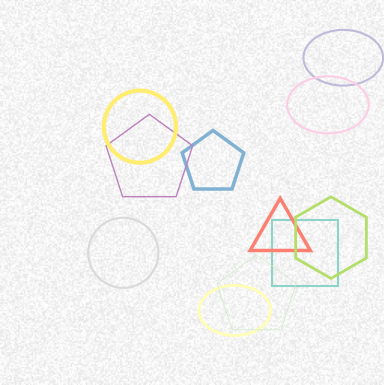[{"shape": "square", "thickness": 1.5, "radius": 0.43, "center": [0.792, 0.343]}, {"shape": "oval", "thickness": 2, "radius": 0.47, "center": [0.61, 0.194]}, {"shape": "oval", "thickness": 1.5, "radius": 0.52, "center": [0.892, 0.85]}, {"shape": "triangle", "thickness": 2.5, "radius": 0.45, "center": [0.728, 0.395]}, {"shape": "pentagon", "thickness": 2.5, "radius": 0.42, "center": [0.553, 0.577]}, {"shape": "hexagon", "thickness": 2, "radius": 0.53, "center": [0.86, 0.383]}, {"shape": "oval", "thickness": 1.5, "radius": 0.53, "center": [0.852, 0.728]}, {"shape": "circle", "thickness": 1.5, "radius": 0.46, "center": [0.32, 0.343]}, {"shape": "pentagon", "thickness": 1, "radius": 0.59, "center": [0.388, 0.585]}, {"shape": "pentagon", "thickness": 0.5, "radius": 0.54, "center": [0.667, 0.231]}, {"shape": "circle", "thickness": 3, "radius": 0.47, "center": [0.363, 0.671]}]